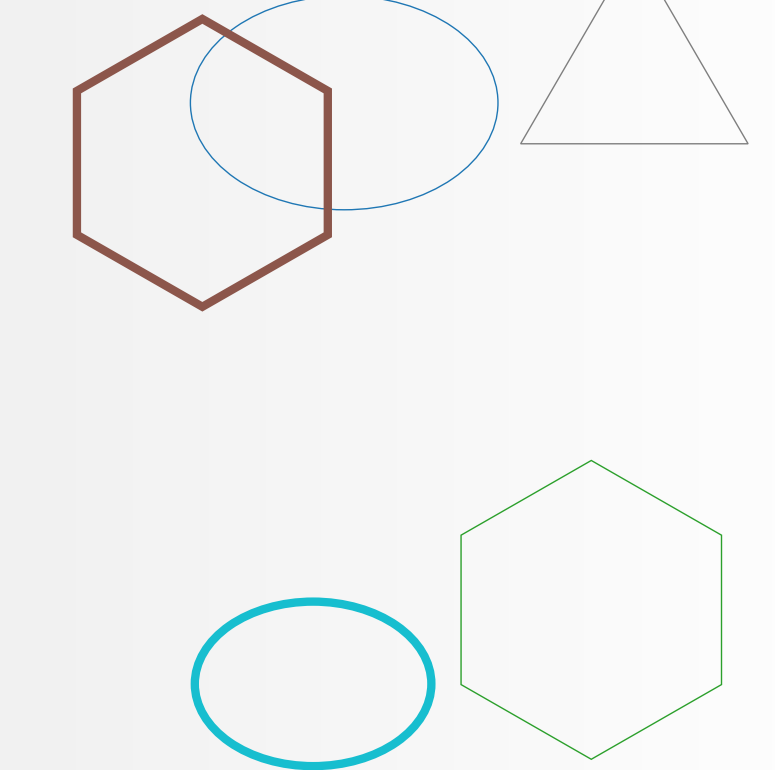[{"shape": "oval", "thickness": 0.5, "radius": 0.99, "center": [0.444, 0.866]}, {"shape": "hexagon", "thickness": 0.5, "radius": 0.97, "center": [0.763, 0.208]}, {"shape": "hexagon", "thickness": 3, "radius": 0.93, "center": [0.261, 0.788]}, {"shape": "triangle", "thickness": 0.5, "radius": 0.85, "center": [0.819, 0.898]}, {"shape": "oval", "thickness": 3, "radius": 0.76, "center": [0.404, 0.112]}]